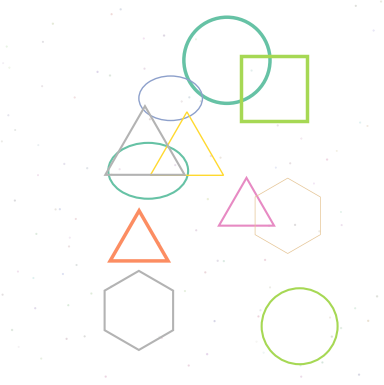[{"shape": "circle", "thickness": 2.5, "radius": 0.56, "center": [0.589, 0.843]}, {"shape": "oval", "thickness": 1.5, "radius": 0.52, "center": [0.385, 0.556]}, {"shape": "triangle", "thickness": 2.5, "radius": 0.43, "center": [0.361, 0.366]}, {"shape": "oval", "thickness": 1, "radius": 0.41, "center": [0.443, 0.745]}, {"shape": "triangle", "thickness": 1.5, "radius": 0.41, "center": [0.64, 0.455]}, {"shape": "square", "thickness": 2.5, "radius": 0.42, "center": [0.712, 0.771]}, {"shape": "circle", "thickness": 1.5, "radius": 0.49, "center": [0.778, 0.153]}, {"shape": "triangle", "thickness": 1, "radius": 0.55, "center": [0.486, 0.6]}, {"shape": "hexagon", "thickness": 0.5, "radius": 0.49, "center": [0.747, 0.439]}, {"shape": "triangle", "thickness": 1.5, "radius": 0.59, "center": [0.377, 0.605]}, {"shape": "hexagon", "thickness": 1.5, "radius": 0.51, "center": [0.361, 0.194]}]